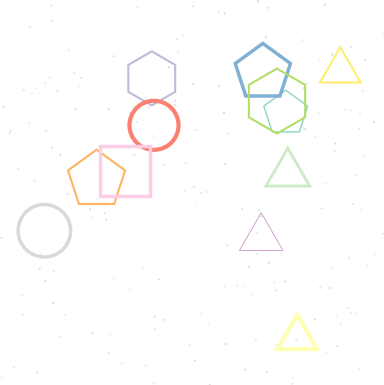[{"shape": "pentagon", "thickness": 1, "radius": 0.3, "center": [0.742, 0.706]}, {"shape": "triangle", "thickness": 3, "radius": 0.3, "center": [0.772, 0.123]}, {"shape": "hexagon", "thickness": 1.5, "radius": 0.35, "center": [0.394, 0.796]}, {"shape": "circle", "thickness": 3, "radius": 0.32, "center": [0.4, 0.675]}, {"shape": "pentagon", "thickness": 2.5, "radius": 0.38, "center": [0.683, 0.812]}, {"shape": "pentagon", "thickness": 1.5, "radius": 0.39, "center": [0.251, 0.533]}, {"shape": "hexagon", "thickness": 1.5, "radius": 0.42, "center": [0.719, 0.737]}, {"shape": "square", "thickness": 2.5, "radius": 0.32, "center": [0.325, 0.555]}, {"shape": "circle", "thickness": 2.5, "radius": 0.34, "center": [0.115, 0.401]}, {"shape": "triangle", "thickness": 0.5, "radius": 0.33, "center": [0.678, 0.382]}, {"shape": "triangle", "thickness": 2, "radius": 0.33, "center": [0.748, 0.55]}, {"shape": "triangle", "thickness": 1.5, "radius": 0.31, "center": [0.884, 0.816]}]